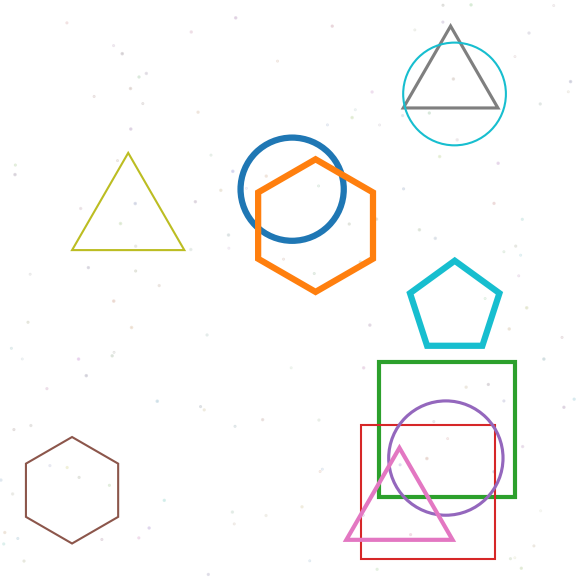[{"shape": "circle", "thickness": 3, "radius": 0.45, "center": [0.506, 0.672]}, {"shape": "hexagon", "thickness": 3, "radius": 0.57, "center": [0.546, 0.608]}, {"shape": "square", "thickness": 2, "radius": 0.59, "center": [0.774, 0.255]}, {"shape": "square", "thickness": 1, "radius": 0.58, "center": [0.741, 0.148]}, {"shape": "circle", "thickness": 1.5, "radius": 0.49, "center": [0.772, 0.206]}, {"shape": "hexagon", "thickness": 1, "radius": 0.46, "center": [0.125, 0.15]}, {"shape": "triangle", "thickness": 2, "radius": 0.53, "center": [0.692, 0.117]}, {"shape": "triangle", "thickness": 1.5, "radius": 0.47, "center": [0.78, 0.859]}, {"shape": "triangle", "thickness": 1, "radius": 0.56, "center": [0.222, 0.622]}, {"shape": "pentagon", "thickness": 3, "radius": 0.41, "center": [0.787, 0.466]}, {"shape": "circle", "thickness": 1, "radius": 0.44, "center": [0.787, 0.836]}]